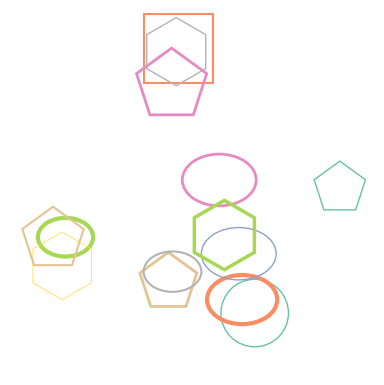[{"shape": "circle", "thickness": 1, "radius": 0.44, "center": [0.662, 0.187]}, {"shape": "pentagon", "thickness": 1, "radius": 0.35, "center": [0.883, 0.512]}, {"shape": "square", "thickness": 1.5, "radius": 0.45, "center": [0.464, 0.874]}, {"shape": "oval", "thickness": 3, "radius": 0.46, "center": [0.629, 0.222]}, {"shape": "oval", "thickness": 1, "radius": 0.49, "center": [0.62, 0.341]}, {"shape": "oval", "thickness": 2, "radius": 0.48, "center": [0.569, 0.533]}, {"shape": "pentagon", "thickness": 2, "radius": 0.48, "center": [0.446, 0.779]}, {"shape": "oval", "thickness": 3, "radius": 0.36, "center": [0.17, 0.384]}, {"shape": "hexagon", "thickness": 2.5, "radius": 0.45, "center": [0.583, 0.39]}, {"shape": "hexagon", "thickness": 0.5, "radius": 0.44, "center": [0.161, 0.309]}, {"shape": "pentagon", "thickness": 1.5, "radius": 0.42, "center": [0.138, 0.379]}, {"shape": "pentagon", "thickness": 2, "radius": 0.39, "center": [0.437, 0.267]}, {"shape": "oval", "thickness": 1.5, "radius": 0.37, "center": [0.448, 0.294]}, {"shape": "hexagon", "thickness": 1, "radius": 0.44, "center": [0.458, 0.866]}]